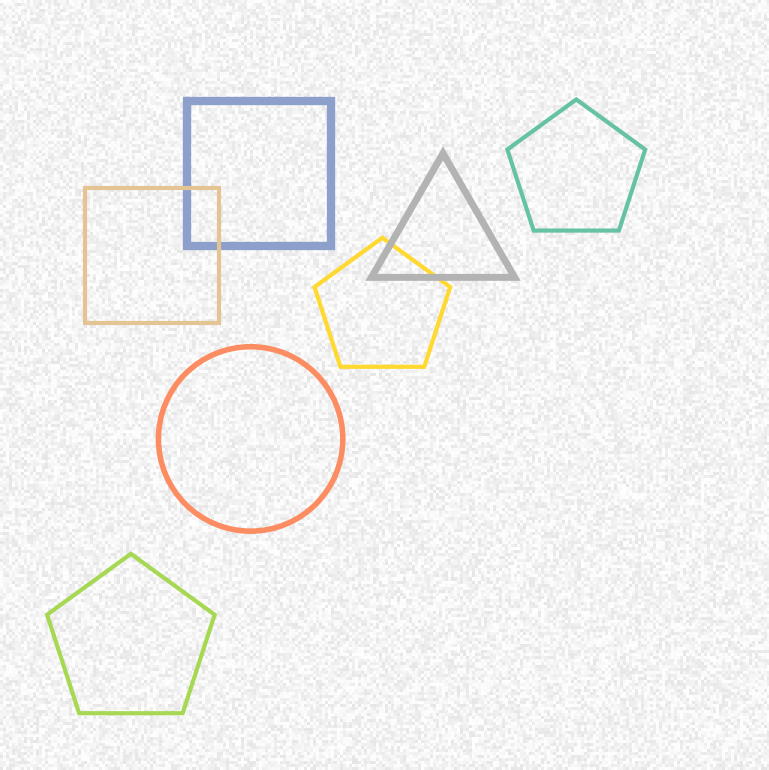[{"shape": "pentagon", "thickness": 1.5, "radius": 0.47, "center": [0.748, 0.777]}, {"shape": "circle", "thickness": 2, "radius": 0.6, "center": [0.325, 0.43]}, {"shape": "square", "thickness": 3, "radius": 0.47, "center": [0.337, 0.775]}, {"shape": "pentagon", "thickness": 1.5, "radius": 0.57, "center": [0.17, 0.166]}, {"shape": "pentagon", "thickness": 1.5, "radius": 0.46, "center": [0.497, 0.599]}, {"shape": "square", "thickness": 1.5, "radius": 0.44, "center": [0.197, 0.668]}, {"shape": "triangle", "thickness": 2.5, "radius": 0.54, "center": [0.575, 0.693]}]